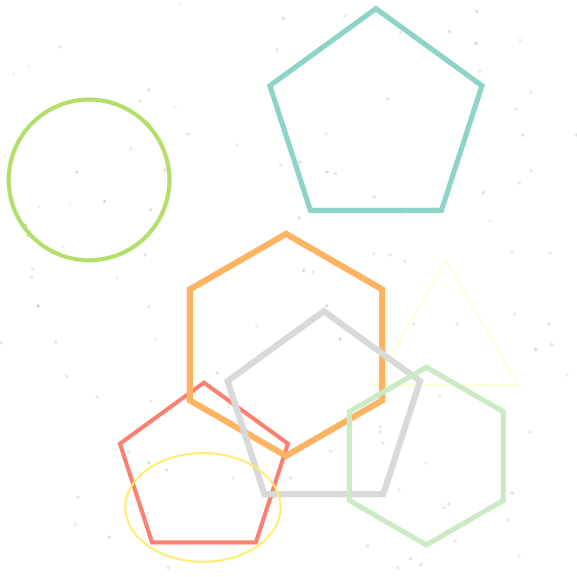[{"shape": "pentagon", "thickness": 2.5, "radius": 0.97, "center": [0.651, 0.791]}, {"shape": "triangle", "thickness": 0.5, "radius": 0.72, "center": [0.772, 0.404]}, {"shape": "pentagon", "thickness": 2, "radius": 0.76, "center": [0.353, 0.184]}, {"shape": "hexagon", "thickness": 3, "radius": 0.96, "center": [0.495, 0.402]}, {"shape": "circle", "thickness": 2, "radius": 0.7, "center": [0.154, 0.688]}, {"shape": "pentagon", "thickness": 3, "radius": 0.88, "center": [0.561, 0.285]}, {"shape": "hexagon", "thickness": 2.5, "radius": 0.77, "center": [0.738, 0.209]}, {"shape": "oval", "thickness": 1, "radius": 0.67, "center": [0.352, 0.12]}]